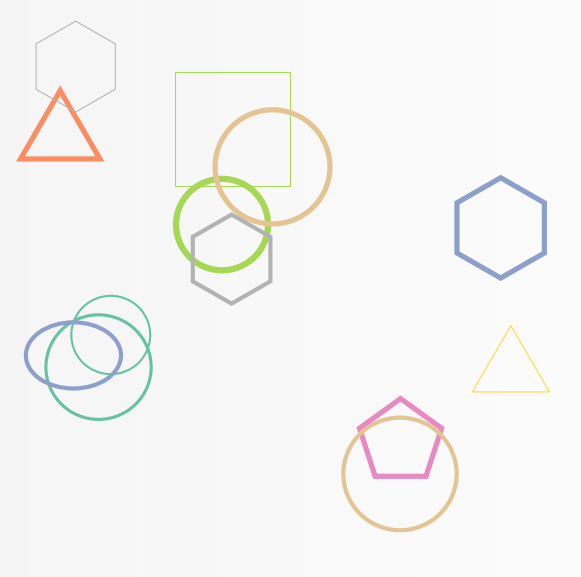[{"shape": "circle", "thickness": 1.5, "radius": 0.45, "center": [0.17, 0.363]}, {"shape": "circle", "thickness": 1, "radius": 0.34, "center": [0.191, 0.419]}, {"shape": "triangle", "thickness": 2.5, "radius": 0.39, "center": [0.104, 0.763]}, {"shape": "oval", "thickness": 2, "radius": 0.41, "center": [0.126, 0.384]}, {"shape": "hexagon", "thickness": 2.5, "radius": 0.43, "center": [0.861, 0.605]}, {"shape": "pentagon", "thickness": 2.5, "radius": 0.37, "center": [0.689, 0.235]}, {"shape": "square", "thickness": 0.5, "radius": 0.49, "center": [0.4, 0.776]}, {"shape": "circle", "thickness": 3, "radius": 0.4, "center": [0.382, 0.61]}, {"shape": "triangle", "thickness": 0.5, "radius": 0.38, "center": [0.879, 0.359]}, {"shape": "circle", "thickness": 2.5, "radius": 0.49, "center": [0.469, 0.71]}, {"shape": "circle", "thickness": 2, "radius": 0.49, "center": [0.688, 0.179]}, {"shape": "hexagon", "thickness": 0.5, "radius": 0.39, "center": [0.13, 0.884]}, {"shape": "hexagon", "thickness": 2, "radius": 0.39, "center": [0.398, 0.55]}]